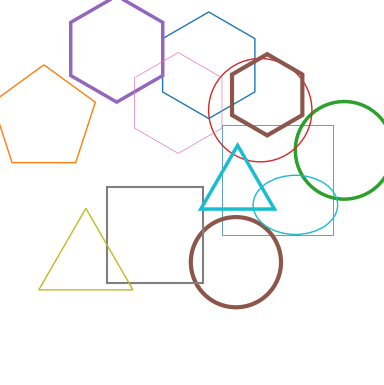[{"shape": "hexagon", "thickness": 1, "radius": 0.69, "center": [0.542, 0.831]}, {"shape": "square", "thickness": 0.5, "radius": 0.72, "center": [0.721, 0.533]}, {"shape": "pentagon", "thickness": 1, "radius": 0.7, "center": [0.114, 0.691]}, {"shape": "circle", "thickness": 2.5, "radius": 0.63, "center": [0.894, 0.609]}, {"shape": "circle", "thickness": 1, "radius": 0.67, "center": [0.676, 0.714]}, {"shape": "hexagon", "thickness": 2.5, "radius": 0.69, "center": [0.303, 0.873]}, {"shape": "hexagon", "thickness": 3, "radius": 0.53, "center": [0.694, 0.754]}, {"shape": "circle", "thickness": 3, "radius": 0.59, "center": [0.613, 0.319]}, {"shape": "hexagon", "thickness": 0.5, "radius": 0.65, "center": [0.463, 0.733]}, {"shape": "square", "thickness": 1.5, "radius": 0.63, "center": [0.403, 0.389]}, {"shape": "triangle", "thickness": 1, "radius": 0.71, "center": [0.223, 0.318]}, {"shape": "triangle", "thickness": 2.5, "radius": 0.55, "center": [0.617, 0.512]}, {"shape": "oval", "thickness": 1, "radius": 0.55, "center": [0.767, 0.468]}]